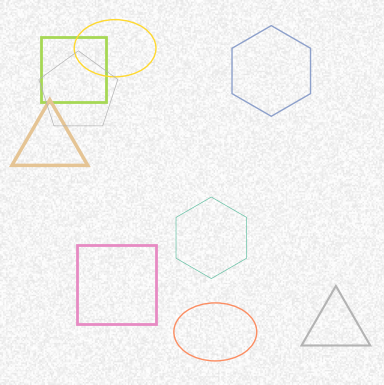[{"shape": "hexagon", "thickness": 0.5, "radius": 0.53, "center": [0.549, 0.382]}, {"shape": "oval", "thickness": 1, "radius": 0.54, "center": [0.559, 0.138]}, {"shape": "hexagon", "thickness": 1, "radius": 0.59, "center": [0.705, 0.816]}, {"shape": "square", "thickness": 2, "radius": 0.51, "center": [0.304, 0.261]}, {"shape": "square", "thickness": 2, "radius": 0.42, "center": [0.191, 0.819]}, {"shape": "oval", "thickness": 1, "radius": 0.53, "center": [0.299, 0.875]}, {"shape": "triangle", "thickness": 2.5, "radius": 0.57, "center": [0.129, 0.627]}, {"shape": "triangle", "thickness": 1.5, "radius": 0.52, "center": [0.872, 0.154]}, {"shape": "pentagon", "thickness": 0.5, "radius": 0.54, "center": [0.204, 0.76]}]